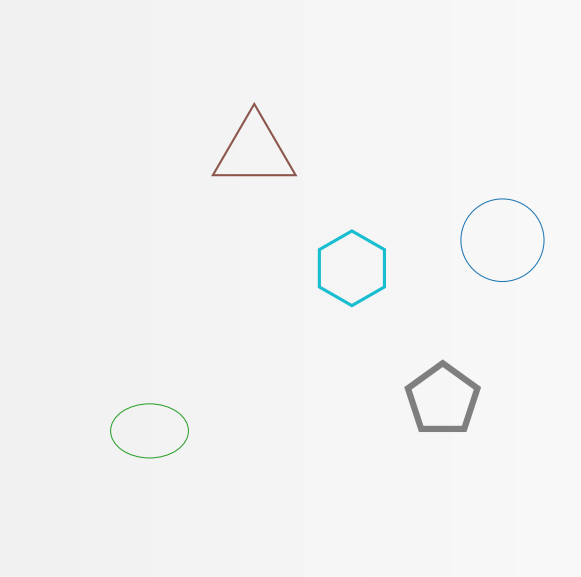[{"shape": "circle", "thickness": 0.5, "radius": 0.36, "center": [0.864, 0.583]}, {"shape": "oval", "thickness": 0.5, "radius": 0.33, "center": [0.257, 0.253]}, {"shape": "triangle", "thickness": 1, "radius": 0.41, "center": [0.437, 0.737]}, {"shape": "pentagon", "thickness": 3, "radius": 0.31, "center": [0.762, 0.307]}, {"shape": "hexagon", "thickness": 1.5, "radius": 0.32, "center": [0.605, 0.535]}]